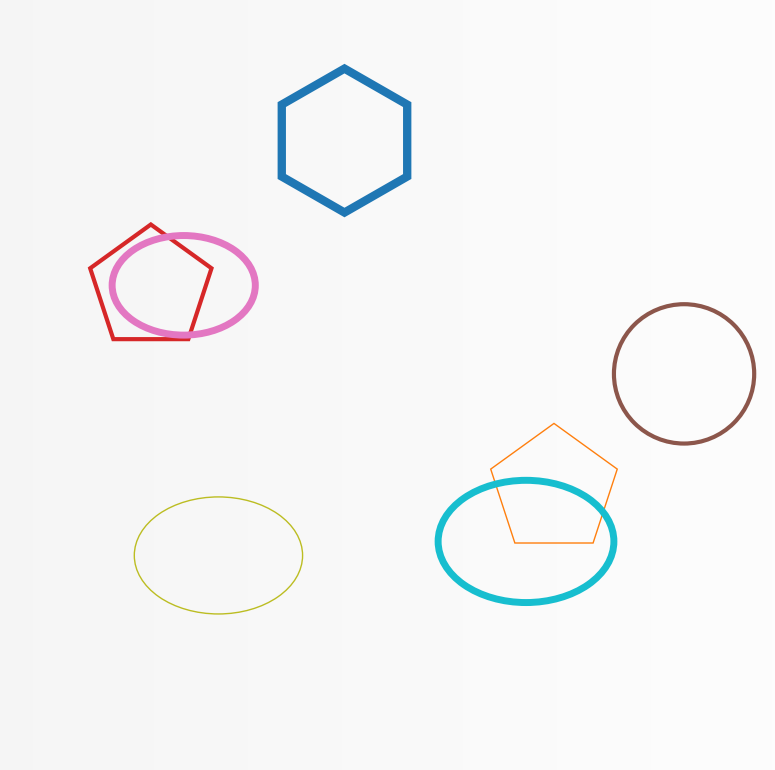[{"shape": "hexagon", "thickness": 3, "radius": 0.47, "center": [0.445, 0.817]}, {"shape": "pentagon", "thickness": 0.5, "radius": 0.43, "center": [0.715, 0.364]}, {"shape": "pentagon", "thickness": 1.5, "radius": 0.41, "center": [0.195, 0.626]}, {"shape": "circle", "thickness": 1.5, "radius": 0.45, "center": [0.883, 0.514]}, {"shape": "oval", "thickness": 2.5, "radius": 0.46, "center": [0.237, 0.629]}, {"shape": "oval", "thickness": 0.5, "radius": 0.54, "center": [0.282, 0.279]}, {"shape": "oval", "thickness": 2.5, "radius": 0.57, "center": [0.679, 0.297]}]